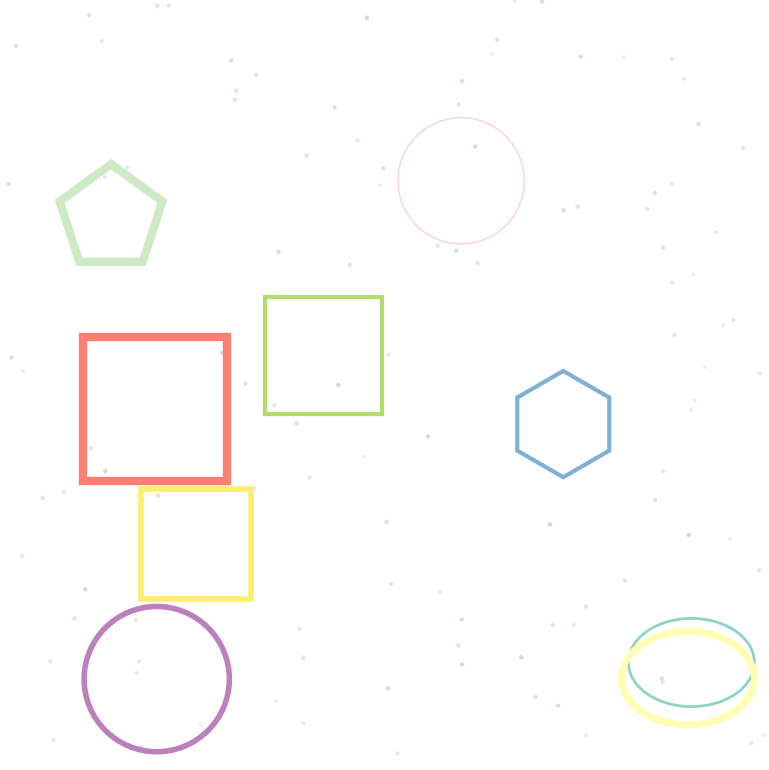[{"shape": "oval", "thickness": 1, "radius": 0.41, "center": [0.898, 0.14]}, {"shape": "oval", "thickness": 2.5, "radius": 0.43, "center": [0.893, 0.119]}, {"shape": "square", "thickness": 3, "radius": 0.47, "center": [0.202, 0.469]}, {"shape": "hexagon", "thickness": 1.5, "radius": 0.34, "center": [0.732, 0.449]}, {"shape": "square", "thickness": 1.5, "radius": 0.38, "center": [0.42, 0.538]}, {"shape": "circle", "thickness": 0.5, "radius": 0.41, "center": [0.599, 0.765]}, {"shape": "circle", "thickness": 2, "radius": 0.47, "center": [0.204, 0.118]}, {"shape": "pentagon", "thickness": 3, "radius": 0.35, "center": [0.144, 0.717]}, {"shape": "square", "thickness": 2, "radius": 0.36, "center": [0.255, 0.294]}]